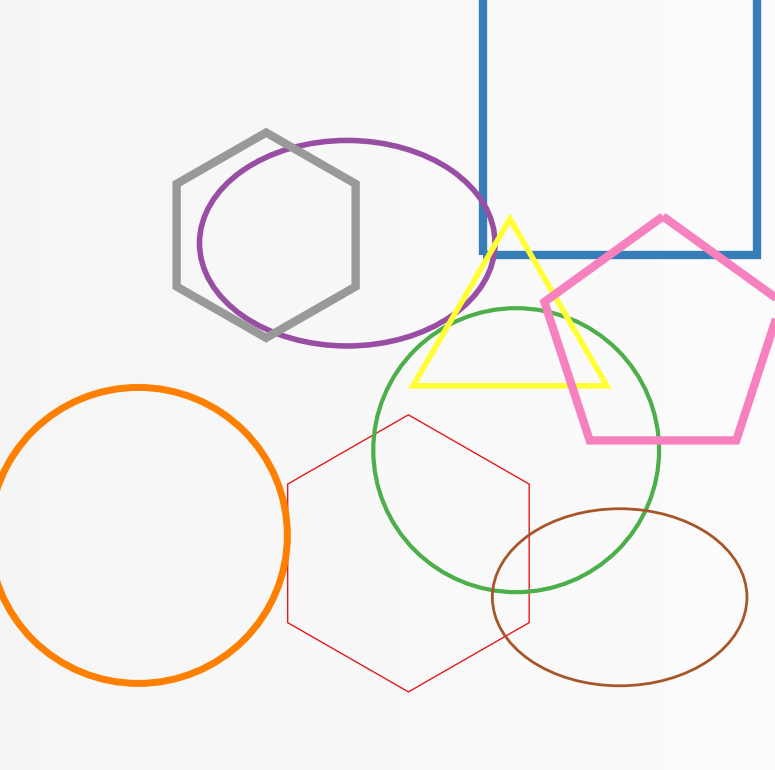[{"shape": "hexagon", "thickness": 0.5, "radius": 0.9, "center": [0.527, 0.281]}, {"shape": "square", "thickness": 3, "radius": 0.88, "center": [0.8, 0.845]}, {"shape": "circle", "thickness": 1.5, "radius": 0.92, "center": [0.666, 0.415]}, {"shape": "oval", "thickness": 2, "radius": 0.95, "center": [0.448, 0.684]}, {"shape": "circle", "thickness": 2.5, "radius": 0.96, "center": [0.179, 0.305]}, {"shape": "triangle", "thickness": 2, "radius": 0.72, "center": [0.658, 0.571]}, {"shape": "oval", "thickness": 1, "radius": 0.82, "center": [0.8, 0.224]}, {"shape": "pentagon", "thickness": 3, "radius": 0.8, "center": [0.855, 0.558]}, {"shape": "hexagon", "thickness": 3, "radius": 0.67, "center": [0.343, 0.695]}]